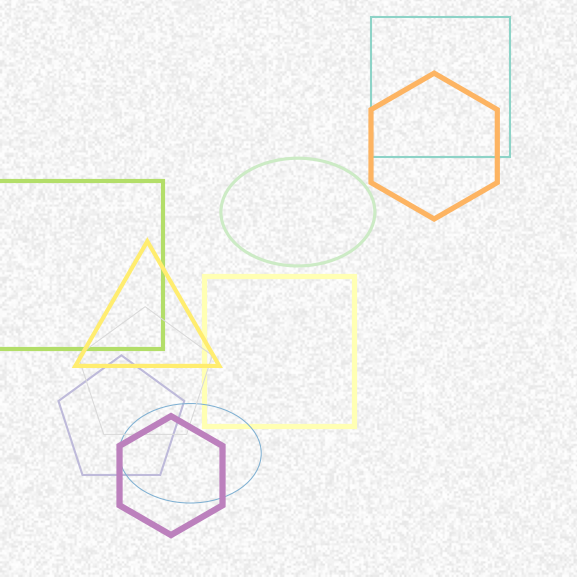[{"shape": "square", "thickness": 1, "radius": 0.6, "center": [0.763, 0.848]}, {"shape": "square", "thickness": 2.5, "radius": 0.65, "center": [0.483, 0.392]}, {"shape": "pentagon", "thickness": 1, "radius": 0.57, "center": [0.21, 0.269]}, {"shape": "oval", "thickness": 0.5, "radius": 0.62, "center": [0.329, 0.214]}, {"shape": "hexagon", "thickness": 2.5, "radius": 0.63, "center": [0.752, 0.746]}, {"shape": "square", "thickness": 2, "radius": 0.73, "center": [0.138, 0.54]}, {"shape": "pentagon", "thickness": 0.5, "radius": 0.61, "center": [0.251, 0.346]}, {"shape": "hexagon", "thickness": 3, "radius": 0.51, "center": [0.296, 0.176]}, {"shape": "oval", "thickness": 1.5, "radius": 0.67, "center": [0.516, 0.632]}, {"shape": "triangle", "thickness": 2, "radius": 0.72, "center": [0.255, 0.437]}]